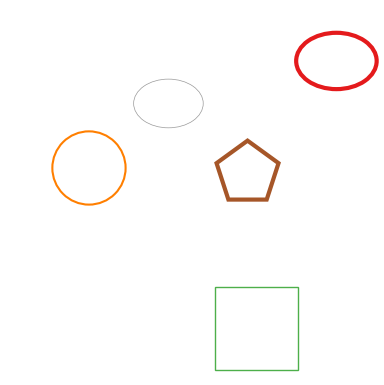[{"shape": "oval", "thickness": 3, "radius": 0.52, "center": [0.874, 0.842]}, {"shape": "square", "thickness": 1, "radius": 0.54, "center": [0.666, 0.146]}, {"shape": "circle", "thickness": 1.5, "radius": 0.48, "center": [0.231, 0.564]}, {"shape": "pentagon", "thickness": 3, "radius": 0.42, "center": [0.643, 0.55]}, {"shape": "oval", "thickness": 0.5, "radius": 0.45, "center": [0.437, 0.731]}]